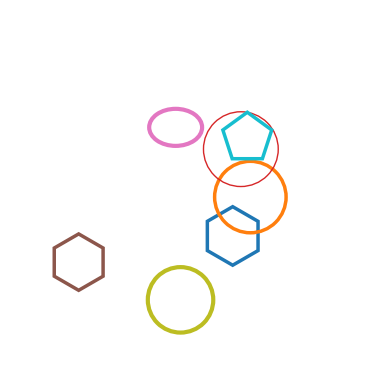[{"shape": "hexagon", "thickness": 2.5, "radius": 0.38, "center": [0.604, 0.387]}, {"shape": "circle", "thickness": 2.5, "radius": 0.46, "center": [0.65, 0.488]}, {"shape": "circle", "thickness": 1, "radius": 0.49, "center": [0.626, 0.613]}, {"shape": "hexagon", "thickness": 2.5, "radius": 0.37, "center": [0.204, 0.319]}, {"shape": "oval", "thickness": 3, "radius": 0.34, "center": [0.456, 0.669]}, {"shape": "circle", "thickness": 3, "radius": 0.43, "center": [0.469, 0.221]}, {"shape": "pentagon", "thickness": 2.5, "radius": 0.33, "center": [0.642, 0.642]}]